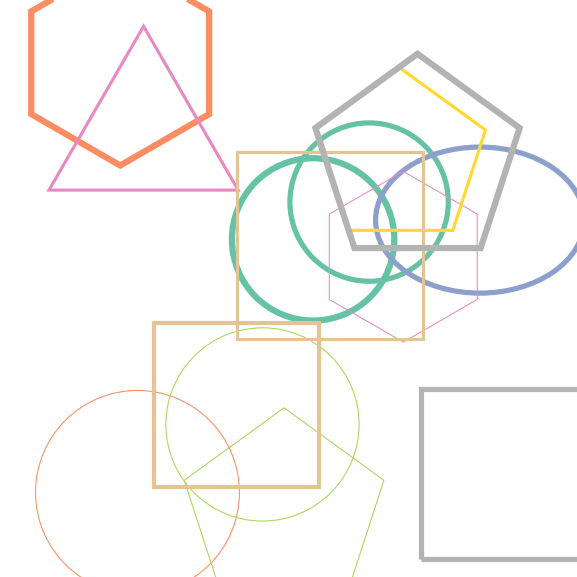[{"shape": "circle", "thickness": 3, "radius": 0.7, "center": [0.542, 0.585]}, {"shape": "circle", "thickness": 2.5, "radius": 0.69, "center": [0.639, 0.649]}, {"shape": "circle", "thickness": 0.5, "radius": 0.88, "center": [0.238, 0.146]}, {"shape": "hexagon", "thickness": 3, "radius": 0.89, "center": [0.208, 0.89]}, {"shape": "oval", "thickness": 2.5, "radius": 0.9, "center": [0.831, 0.618]}, {"shape": "triangle", "thickness": 1.5, "radius": 0.95, "center": [0.249, 0.765]}, {"shape": "hexagon", "thickness": 0.5, "radius": 0.74, "center": [0.698, 0.555]}, {"shape": "pentagon", "thickness": 0.5, "radius": 0.91, "center": [0.492, 0.111]}, {"shape": "circle", "thickness": 0.5, "radius": 0.84, "center": [0.455, 0.264]}, {"shape": "pentagon", "thickness": 1.5, "radius": 0.78, "center": [0.693, 0.726]}, {"shape": "square", "thickness": 2, "radius": 0.71, "center": [0.41, 0.298]}, {"shape": "square", "thickness": 1.5, "radius": 0.81, "center": [0.572, 0.574]}, {"shape": "pentagon", "thickness": 3, "radius": 0.93, "center": [0.723, 0.72]}, {"shape": "square", "thickness": 2.5, "radius": 0.74, "center": [0.876, 0.178]}]